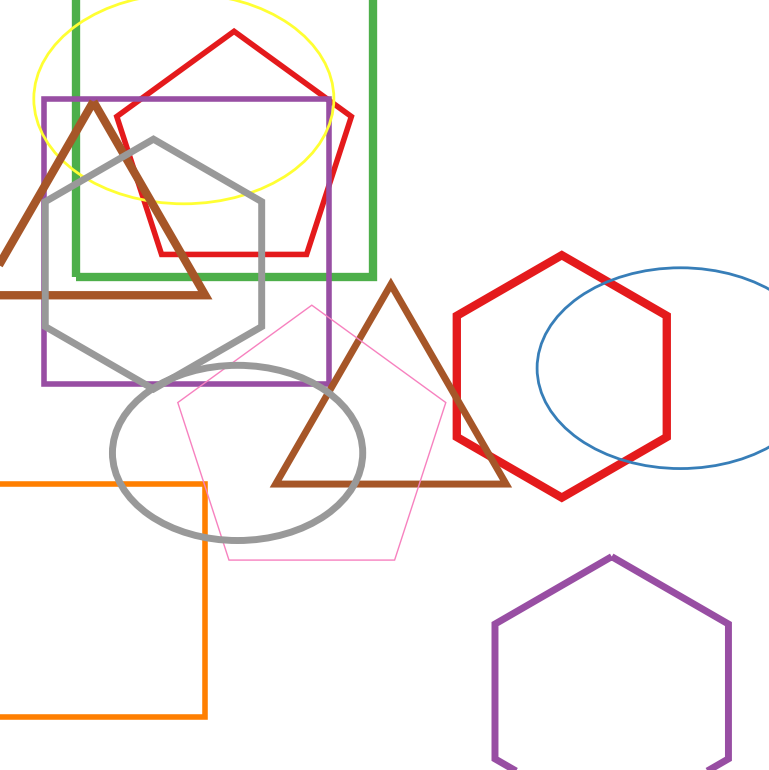[{"shape": "pentagon", "thickness": 2, "radius": 0.8, "center": [0.304, 0.799]}, {"shape": "hexagon", "thickness": 3, "radius": 0.79, "center": [0.73, 0.511]}, {"shape": "oval", "thickness": 1, "radius": 0.93, "center": [0.884, 0.522]}, {"shape": "square", "thickness": 3, "radius": 0.96, "center": [0.292, 0.834]}, {"shape": "square", "thickness": 2, "radius": 0.92, "center": [0.242, 0.687]}, {"shape": "hexagon", "thickness": 2.5, "radius": 0.88, "center": [0.794, 0.102]}, {"shape": "square", "thickness": 2, "radius": 0.76, "center": [0.115, 0.22]}, {"shape": "oval", "thickness": 1, "radius": 0.97, "center": [0.239, 0.872]}, {"shape": "triangle", "thickness": 2.5, "radius": 0.86, "center": [0.508, 0.458]}, {"shape": "triangle", "thickness": 3, "radius": 0.84, "center": [0.121, 0.7]}, {"shape": "pentagon", "thickness": 0.5, "radius": 0.91, "center": [0.405, 0.421]}, {"shape": "oval", "thickness": 2.5, "radius": 0.81, "center": [0.309, 0.412]}, {"shape": "hexagon", "thickness": 2.5, "radius": 0.81, "center": [0.199, 0.657]}]